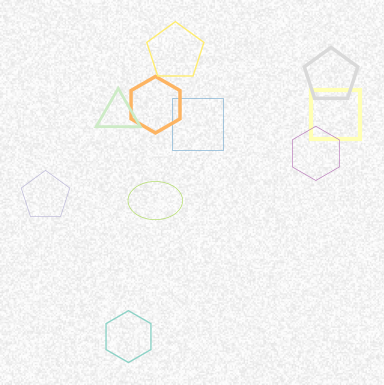[{"shape": "hexagon", "thickness": 1, "radius": 0.34, "center": [0.334, 0.126]}, {"shape": "square", "thickness": 3, "radius": 0.32, "center": [0.871, 0.702]}, {"shape": "pentagon", "thickness": 0.5, "radius": 0.33, "center": [0.118, 0.491]}, {"shape": "square", "thickness": 0.5, "radius": 0.34, "center": [0.513, 0.678]}, {"shape": "hexagon", "thickness": 2.5, "radius": 0.37, "center": [0.404, 0.728]}, {"shape": "oval", "thickness": 0.5, "radius": 0.35, "center": [0.403, 0.479]}, {"shape": "pentagon", "thickness": 2.5, "radius": 0.37, "center": [0.86, 0.804]}, {"shape": "hexagon", "thickness": 0.5, "radius": 0.35, "center": [0.82, 0.602]}, {"shape": "triangle", "thickness": 2, "radius": 0.33, "center": [0.307, 0.704]}, {"shape": "pentagon", "thickness": 1, "radius": 0.39, "center": [0.455, 0.866]}]